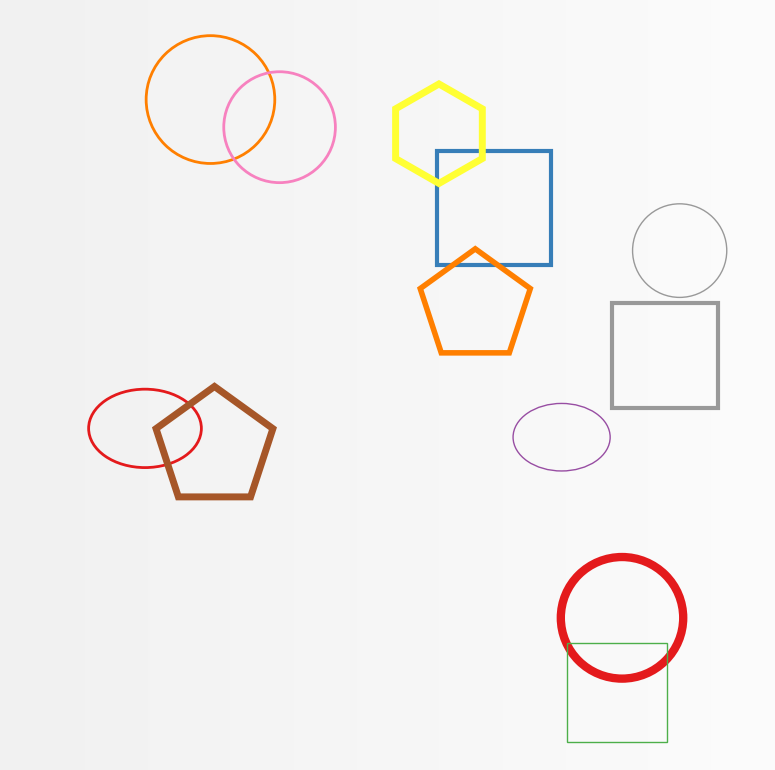[{"shape": "oval", "thickness": 1, "radius": 0.36, "center": [0.187, 0.444]}, {"shape": "circle", "thickness": 3, "radius": 0.39, "center": [0.803, 0.198]}, {"shape": "square", "thickness": 1.5, "radius": 0.37, "center": [0.637, 0.73]}, {"shape": "square", "thickness": 0.5, "radius": 0.32, "center": [0.796, 0.1]}, {"shape": "oval", "thickness": 0.5, "radius": 0.31, "center": [0.725, 0.432]}, {"shape": "circle", "thickness": 1, "radius": 0.41, "center": [0.272, 0.871]}, {"shape": "pentagon", "thickness": 2, "radius": 0.37, "center": [0.613, 0.602]}, {"shape": "hexagon", "thickness": 2.5, "radius": 0.32, "center": [0.566, 0.826]}, {"shape": "pentagon", "thickness": 2.5, "radius": 0.4, "center": [0.277, 0.419]}, {"shape": "circle", "thickness": 1, "radius": 0.36, "center": [0.361, 0.835]}, {"shape": "square", "thickness": 1.5, "radius": 0.34, "center": [0.858, 0.538]}, {"shape": "circle", "thickness": 0.5, "radius": 0.3, "center": [0.877, 0.675]}]